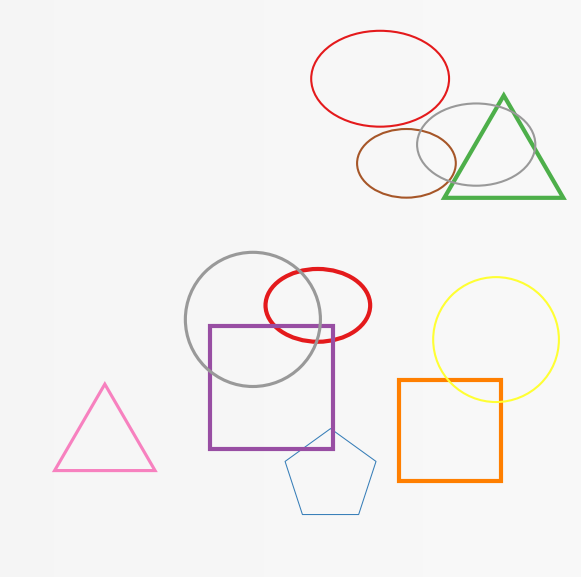[{"shape": "oval", "thickness": 1, "radius": 0.59, "center": [0.654, 0.863]}, {"shape": "oval", "thickness": 2, "radius": 0.45, "center": [0.547, 0.47]}, {"shape": "pentagon", "thickness": 0.5, "radius": 0.41, "center": [0.569, 0.175]}, {"shape": "triangle", "thickness": 2, "radius": 0.59, "center": [0.867, 0.716]}, {"shape": "square", "thickness": 2, "radius": 0.53, "center": [0.467, 0.328]}, {"shape": "square", "thickness": 2, "radius": 0.44, "center": [0.774, 0.253]}, {"shape": "circle", "thickness": 1, "radius": 0.54, "center": [0.853, 0.411]}, {"shape": "oval", "thickness": 1, "radius": 0.42, "center": [0.699, 0.716]}, {"shape": "triangle", "thickness": 1.5, "radius": 0.5, "center": [0.18, 0.234]}, {"shape": "circle", "thickness": 1.5, "radius": 0.58, "center": [0.435, 0.446]}, {"shape": "oval", "thickness": 1, "radius": 0.51, "center": [0.819, 0.749]}]